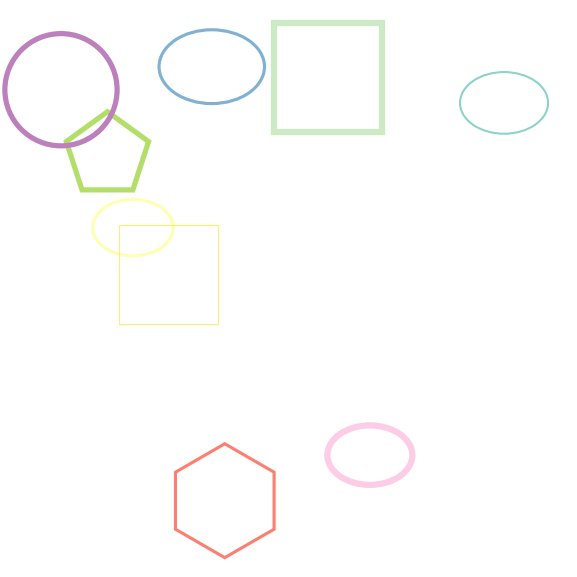[{"shape": "oval", "thickness": 1, "radius": 0.38, "center": [0.873, 0.821]}, {"shape": "oval", "thickness": 1.5, "radius": 0.35, "center": [0.23, 0.605]}, {"shape": "hexagon", "thickness": 1.5, "radius": 0.49, "center": [0.389, 0.132]}, {"shape": "oval", "thickness": 1.5, "radius": 0.46, "center": [0.367, 0.884]}, {"shape": "pentagon", "thickness": 2.5, "radius": 0.37, "center": [0.186, 0.731]}, {"shape": "oval", "thickness": 3, "radius": 0.37, "center": [0.64, 0.211]}, {"shape": "circle", "thickness": 2.5, "radius": 0.49, "center": [0.106, 0.844]}, {"shape": "square", "thickness": 3, "radius": 0.47, "center": [0.568, 0.865]}, {"shape": "square", "thickness": 0.5, "radius": 0.43, "center": [0.292, 0.524]}]